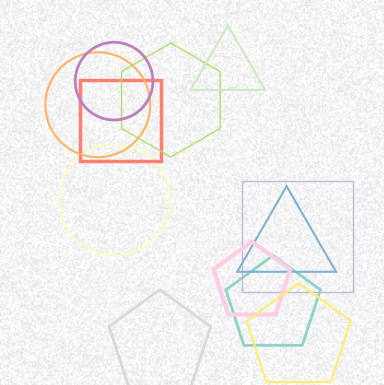[{"shape": "pentagon", "thickness": 2, "radius": 0.65, "center": [0.709, 0.207]}, {"shape": "circle", "thickness": 1, "radius": 0.72, "center": [0.298, 0.482]}, {"shape": "square", "thickness": 1, "radius": 0.72, "center": [0.772, 0.385]}, {"shape": "square", "thickness": 2.5, "radius": 0.53, "center": [0.313, 0.687]}, {"shape": "triangle", "thickness": 1.5, "radius": 0.74, "center": [0.744, 0.368]}, {"shape": "circle", "thickness": 1.5, "radius": 0.68, "center": [0.254, 0.728]}, {"shape": "hexagon", "thickness": 1, "radius": 0.74, "center": [0.444, 0.74]}, {"shape": "pentagon", "thickness": 3, "radius": 0.52, "center": [0.654, 0.268]}, {"shape": "pentagon", "thickness": 2, "radius": 0.69, "center": [0.415, 0.109]}, {"shape": "circle", "thickness": 2, "radius": 0.5, "center": [0.296, 0.789]}, {"shape": "triangle", "thickness": 1.5, "radius": 0.56, "center": [0.592, 0.822]}, {"shape": "pentagon", "thickness": 1.5, "radius": 0.71, "center": [0.776, 0.123]}]